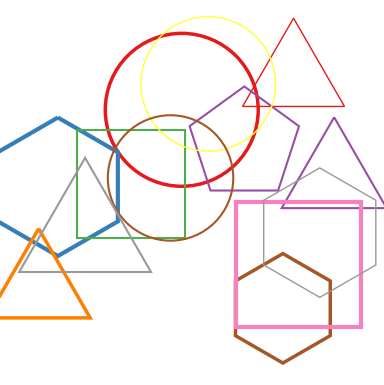[{"shape": "circle", "thickness": 2.5, "radius": 0.99, "center": [0.472, 0.715]}, {"shape": "triangle", "thickness": 1, "radius": 0.76, "center": [0.762, 0.8]}, {"shape": "hexagon", "thickness": 3, "radius": 0.9, "center": [0.15, 0.515]}, {"shape": "square", "thickness": 1.5, "radius": 0.7, "center": [0.34, 0.523]}, {"shape": "pentagon", "thickness": 1.5, "radius": 0.75, "center": [0.635, 0.626]}, {"shape": "triangle", "thickness": 1.5, "radius": 0.79, "center": [0.868, 0.538]}, {"shape": "triangle", "thickness": 2.5, "radius": 0.77, "center": [0.1, 0.252]}, {"shape": "circle", "thickness": 1, "radius": 0.87, "center": [0.541, 0.782]}, {"shape": "hexagon", "thickness": 2.5, "radius": 0.71, "center": [0.735, 0.199]}, {"shape": "circle", "thickness": 1.5, "radius": 0.81, "center": [0.443, 0.538]}, {"shape": "square", "thickness": 3, "radius": 0.81, "center": [0.775, 0.312]}, {"shape": "hexagon", "thickness": 1, "radius": 0.84, "center": [0.831, 0.396]}, {"shape": "triangle", "thickness": 1.5, "radius": 0.99, "center": [0.221, 0.392]}]